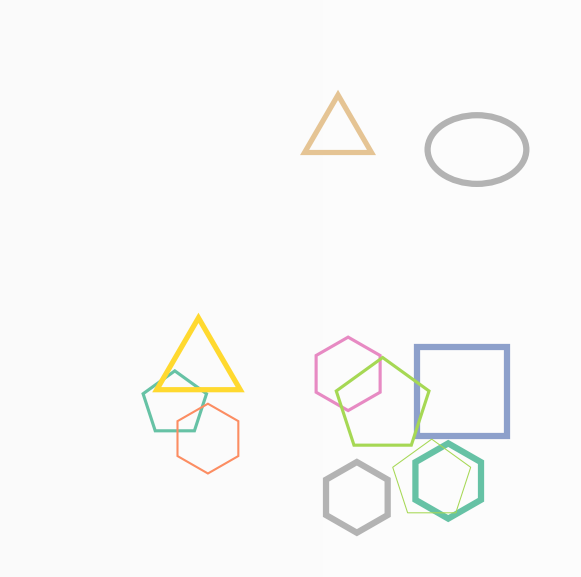[{"shape": "hexagon", "thickness": 3, "radius": 0.33, "center": [0.771, 0.166]}, {"shape": "pentagon", "thickness": 1.5, "radius": 0.29, "center": [0.301, 0.3]}, {"shape": "hexagon", "thickness": 1, "radius": 0.3, "center": [0.358, 0.24]}, {"shape": "square", "thickness": 3, "radius": 0.38, "center": [0.795, 0.322]}, {"shape": "hexagon", "thickness": 1.5, "radius": 0.32, "center": [0.599, 0.352]}, {"shape": "pentagon", "thickness": 0.5, "radius": 0.35, "center": [0.743, 0.168]}, {"shape": "pentagon", "thickness": 1.5, "radius": 0.42, "center": [0.658, 0.296]}, {"shape": "triangle", "thickness": 2.5, "radius": 0.41, "center": [0.341, 0.366]}, {"shape": "triangle", "thickness": 2.5, "radius": 0.33, "center": [0.582, 0.768]}, {"shape": "oval", "thickness": 3, "radius": 0.42, "center": [0.821, 0.74]}, {"shape": "hexagon", "thickness": 3, "radius": 0.31, "center": [0.614, 0.138]}]